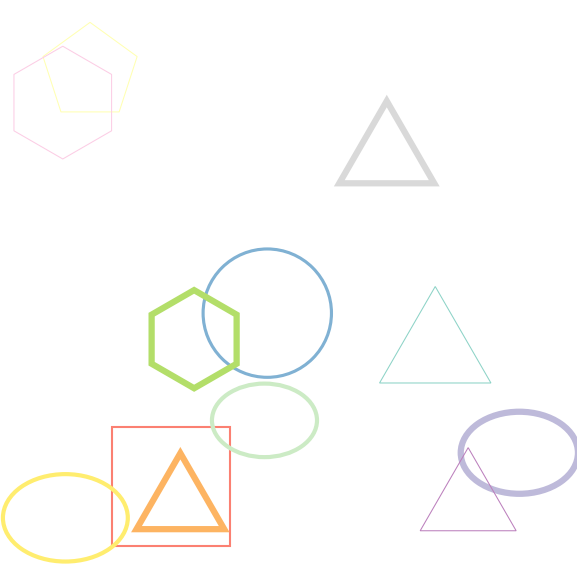[{"shape": "triangle", "thickness": 0.5, "radius": 0.56, "center": [0.754, 0.392]}, {"shape": "pentagon", "thickness": 0.5, "radius": 0.43, "center": [0.156, 0.875]}, {"shape": "oval", "thickness": 3, "radius": 0.51, "center": [0.899, 0.215]}, {"shape": "square", "thickness": 1, "radius": 0.51, "center": [0.296, 0.157]}, {"shape": "circle", "thickness": 1.5, "radius": 0.56, "center": [0.463, 0.457]}, {"shape": "triangle", "thickness": 3, "radius": 0.44, "center": [0.312, 0.127]}, {"shape": "hexagon", "thickness": 3, "radius": 0.42, "center": [0.336, 0.412]}, {"shape": "hexagon", "thickness": 0.5, "radius": 0.49, "center": [0.109, 0.821]}, {"shape": "triangle", "thickness": 3, "radius": 0.47, "center": [0.67, 0.729]}, {"shape": "triangle", "thickness": 0.5, "radius": 0.48, "center": [0.811, 0.128]}, {"shape": "oval", "thickness": 2, "radius": 0.45, "center": [0.458, 0.271]}, {"shape": "oval", "thickness": 2, "radius": 0.54, "center": [0.113, 0.102]}]